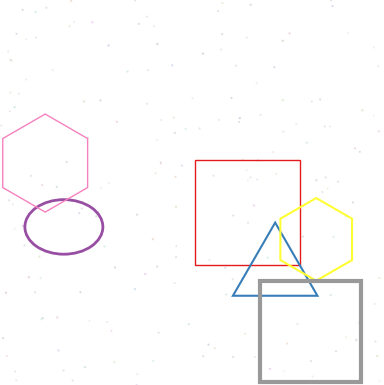[{"shape": "square", "thickness": 1, "radius": 0.68, "center": [0.644, 0.448]}, {"shape": "triangle", "thickness": 1.5, "radius": 0.63, "center": [0.715, 0.295]}, {"shape": "oval", "thickness": 2, "radius": 0.51, "center": [0.166, 0.411]}, {"shape": "hexagon", "thickness": 1.5, "radius": 0.54, "center": [0.821, 0.378]}, {"shape": "hexagon", "thickness": 1, "radius": 0.64, "center": [0.117, 0.576]}, {"shape": "square", "thickness": 3, "radius": 0.65, "center": [0.806, 0.138]}]